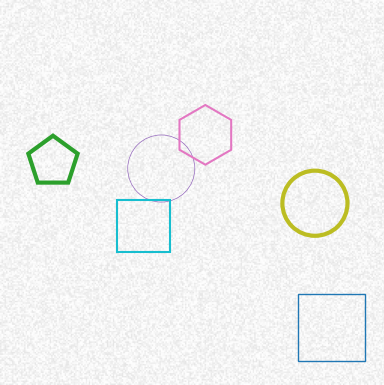[{"shape": "square", "thickness": 1, "radius": 0.43, "center": [0.862, 0.149]}, {"shape": "pentagon", "thickness": 3, "radius": 0.34, "center": [0.138, 0.58]}, {"shape": "circle", "thickness": 0.5, "radius": 0.44, "center": [0.419, 0.562]}, {"shape": "hexagon", "thickness": 1.5, "radius": 0.39, "center": [0.533, 0.65]}, {"shape": "circle", "thickness": 3, "radius": 0.42, "center": [0.818, 0.472]}, {"shape": "square", "thickness": 1.5, "radius": 0.34, "center": [0.373, 0.413]}]